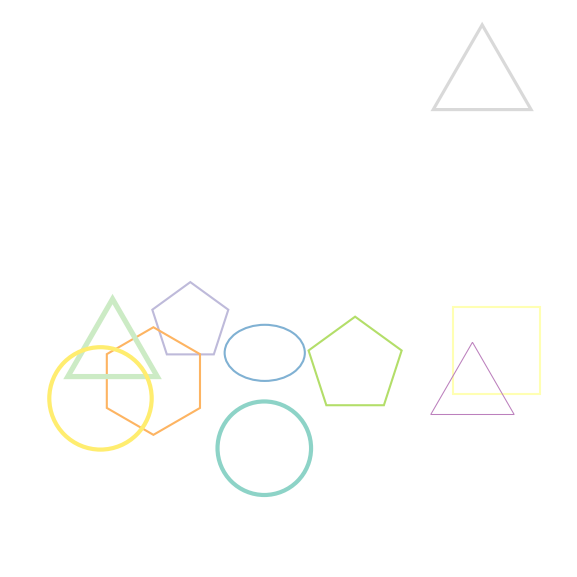[{"shape": "circle", "thickness": 2, "radius": 0.4, "center": [0.458, 0.223]}, {"shape": "square", "thickness": 1, "radius": 0.38, "center": [0.86, 0.392]}, {"shape": "pentagon", "thickness": 1, "radius": 0.35, "center": [0.33, 0.441]}, {"shape": "oval", "thickness": 1, "radius": 0.35, "center": [0.458, 0.388]}, {"shape": "hexagon", "thickness": 1, "radius": 0.47, "center": [0.266, 0.339]}, {"shape": "pentagon", "thickness": 1, "radius": 0.42, "center": [0.615, 0.366]}, {"shape": "triangle", "thickness": 1.5, "radius": 0.49, "center": [0.835, 0.858]}, {"shape": "triangle", "thickness": 0.5, "radius": 0.42, "center": [0.818, 0.323]}, {"shape": "triangle", "thickness": 2.5, "radius": 0.45, "center": [0.195, 0.392]}, {"shape": "circle", "thickness": 2, "radius": 0.44, "center": [0.174, 0.309]}]